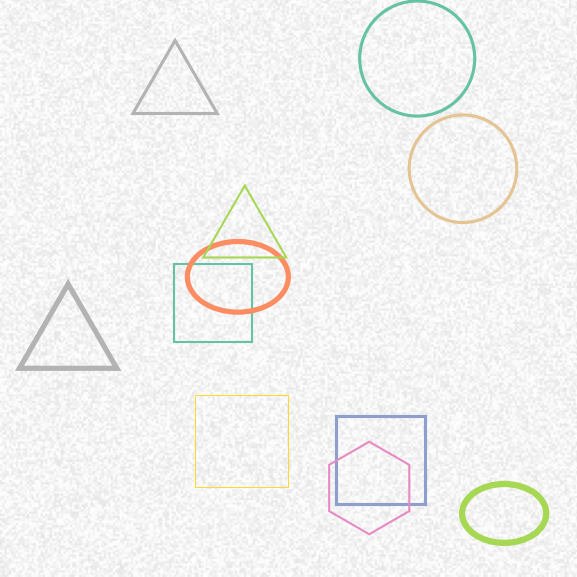[{"shape": "circle", "thickness": 1.5, "radius": 0.5, "center": [0.722, 0.898]}, {"shape": "square", "thickness": 1, "radius": 0.34, "center": [0.368, 0.475]}, {"shape": "oval", "thickness": 2.5, "radius": 0.44, "center": [0.412, 0.52]}, {"shape": "square", "thickness": 1.5, "radius": 0.38, "center": [0.659, 0.202]}, {"shape": "hexagon", "thickness": 1, "radius": 0.4, "center": [0.639, 0.154]}, {"shape": "triangle", "thickness": 1, "radius": 0.41, "center": [0.424, 0.595]}, {"shape": "oval", "thickness": 3, "radius": 0.36, "center": [0.873, 0.11]}, {"shape": "square", "thickness": 0.5, "radius": 0.4, "center": [0.418, 0.235]}, {"shape": "circle", "thickness": 1.5, "radius": 0.47, "center": [0.802, 0.707]}, {"shape": "triangle", "thickness": 2.5, "radius": 0.49, "center": [0.118, 0.41]}, {"shape": "triangle", "thickness": 1.5, "radius": 0.42, "center": [0.303, 0.845]}]